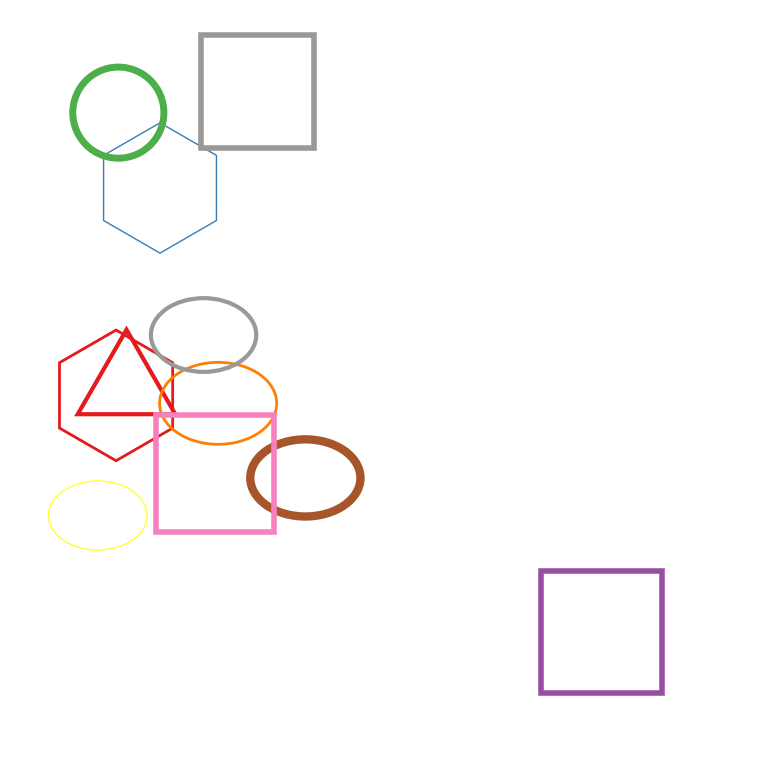[{"shape": "triangle", "thickness": 1.5, "radius": 0.37, "center": [0.164, 0.499]}, {"shape": "hexagon", "thickness": 1, "radius": 0.42, "center": [0.151, 0.487]}, {"shape": "hexagon", "thickness": 0.5, "radius": 0.42, "center": [0.208, 0.756]}, {"shape": "circle", "thickness": 2.5, "radius": 0.3, "center": [0.154, 0.854]}, {"shape": "square", "thickness": 2, "radius": 0.39, "center": [0.781, 0.179]}, {"shape": "oval", "thickness": 1, "radius": 0.38, "center": [0.283, 0.476]}, {"shape": "oval", "thickness": 0.5, "radius": 0.32, "center": [0.127, 0.33]}, {"shape": "oval", "thickness": 3, "radius": 0.36, "center": [0.397, 0.379]}, {"shape": "square", "thickness": 2, "radius": 0.38, "center": [0.279, 0.385]}, {"shape": "oval", "thickness": 1.5, "radius": 0.34, "center": [0.264, 0.565]}, {"shape": "square", "thickness": 2, "radius": 0.37, "center": [0.335, 0.881]}]